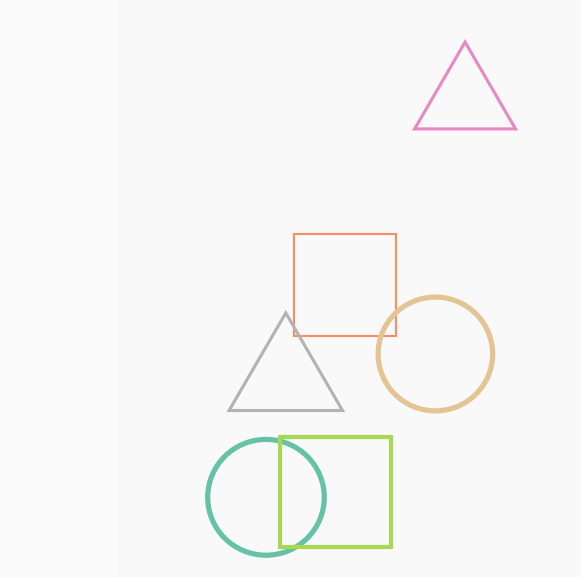[{"shape": "circle", "thickness": 2.5, "radius": 0.5, "center": [0.458, 0.138]}, {"shape": "square", "thickness": 1, "radius": 0.44, "center": [0.593, 0.505]}, {"shape": "triangle", "thickness": 1.5, "radius": 0.5, "center": [0.8, 0.826]}, {"shape": "square", "thickness": 2, "radius": 0.47, "center": [0.577, 0.147]}, {"shape": "circle", "thickness": 2.5, "radius": 0.49, "center": [0.749, 0.386]}, {"shape": "triangle", "thickness": 1.5, "radius": 0.56, "center": [0.492, 0.345]}]